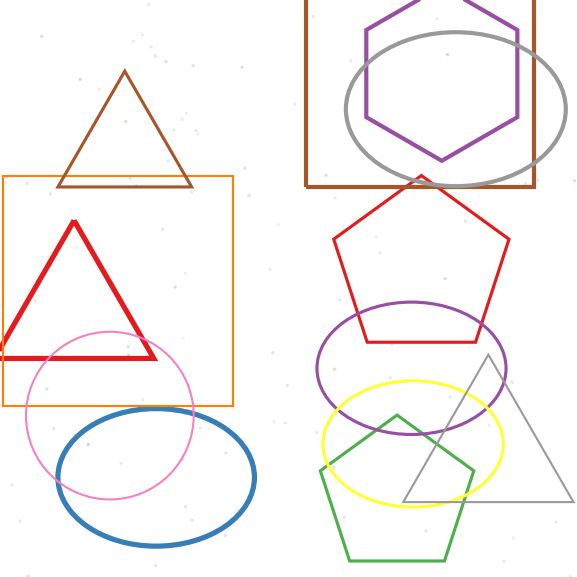[{"shape": "triangle", "thickness": 2.5, "radius": 0.8, "center": [0.128, 0.458]}, {"shape": "pentagon", "thickness": 1.5, "radius": 0.8, "center": [0.73, 0.536]}, {"shape": "oval", "thickness": 2.5, "radius": 0.85, "center": [0.27, 0.173]}, {"shape": "pentagon", "thickness": 1.5, "radius": 0.7, "center": [0.688, 0.141]}, {"shape": "oval", "thickness": 1.5, "radius": 0.82, "center": [0.713, 0.361]}, {"shape": "hexagon", "thickness": 2, "radius": 0.76, "center": [0.765, 0.872]}, {"shape": "square", "thickness": 1, "radius": 0.99, "center": [0.204, 0.496]}, {"shape": "oval", "thickness": 1.5, "radius": 0.78, "center": [0.715, 0.23]}, {"shape": "square", "thickness": 2, "radius": 0.99, "center": [0.727, 0.872]}, {"shape": "triangle", "thickness": 1.5, "radius": 0.67, "center": [0.216, 0.742]}, {"shape": "circle", "thickness": 1, "radius": 0.73, "center": [0.19, 0.279]}, {"shape": "triangle", "thickness": 1, "radius": 0.85, "center": [0.846, 0.215]}, {"shape": "oval", "thickness": 2, "radius": 0.95, "center": [0.789, 0.81]}]